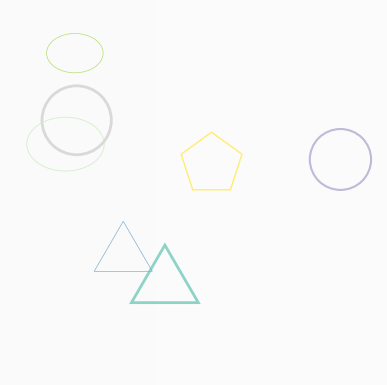[{"shape": "triangle", "thickness": 2, "radius": 0.5, "center": [0.426, 0.264]}, {"shape": "circle", "thickness": 1.5, "radius": 0.4, "center": [0.879, 0.586]}, {"shape": "triangle", "thickness": 0.5, "radius": 0.43, "center": [0.318, 0.339]}, {"shape": "oval", "thickness": 0.5, "radius": 0.36, "center": [0.193, 0.862]}, {"shape": "circle", "thickness": 2, "radius": 0.45, "center": [0.198, 0.688]}, {"shape": "oval", "thickness": 0.5, "radius": 0.5, "center": [0.169, 0.626]}, {"shape": "pentagon", "thickness": 1, "radius": 0.41, "center": [0.546, 0.574]}]